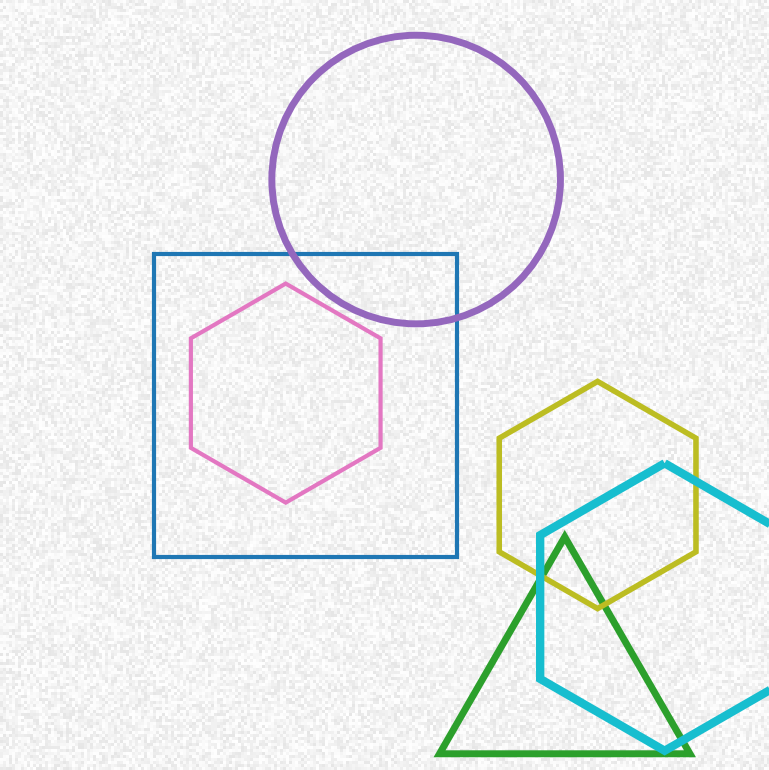[{"shape": "square", "thickness": 1.5, "radius": 0.98, "center": [0.397, 0.473]}, {"shape": "triangle", "thickness": 2.5, "radius": 0.94, "center": [0.733, 0.115]}, {"shape": "circle", "thickness": 2.5, "radius": 0.94, "center": [0.54, 0.767]}, {"shape": "hexagon", "thickness": 1.5, "radius": 0.71, "center": [0.371, 0.489]}, {"shape": "hexagon", "thickness": 2, "radius": 0.74, "center": [0.776, 0.357]}, {"shape": "hexagon", "thickness": 3, "radius": 0.93, "center": [0.863, 0.212]}]